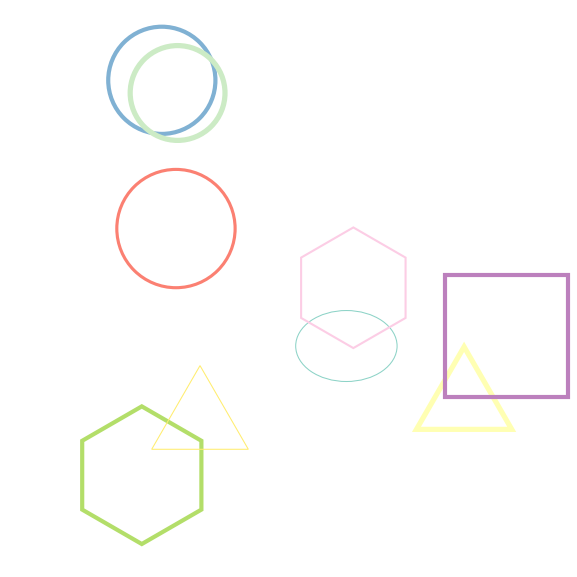[{"shape": "oval", "thickness": 0.5, "radius": 0.44, "center": [0.6, 0.4]}, {"shape": "triangle", "thickness": 2.5, "radius": 0.48, "center": [0.804, 0.303]}, {"shape": "circle", "thickness": 1.5, "radius": 0.51, "center": [0.305, 0.603]}, {"shape": "circle", "thickness": 2, "radius": 0.46, "center": [0.28, 0.86]}, {"shape": "hexagon", "thickness": 2, "radius": 0.6, "center": [0.246, 0.176]}, {"shape": "hexagon", "thickness": 1, "radius": 0.52, "center": [0.612, 0.501]}, {"shape": "square", "thickness": 2, "radius": 0.53, "center": [0.877, 0.418]}, {"shape": "circle", "thickness": 2.5, "radius": 0.41, "center": [0.308, 0.838]}, {"shape": "triangle", "thickness": 0.5, "radius": 0.48, "center": [0.346, 0.269]}]